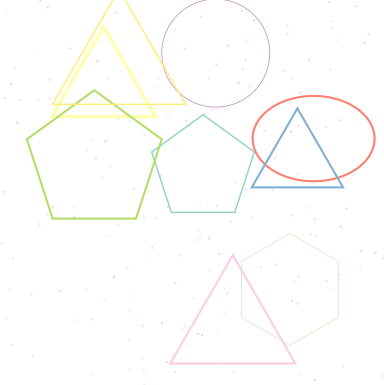[{"shape": "pentagon", "thickness": 1, "radius": 0.7, "center": [0.527, 0.562]}, {"shape": "triangle", "thickness": 2.5, "radius": 0.78, "center": [0.269, 0.775]}, {"shape": "oval", "thickness": 1.5, "radius": 0.79, "center": [0.815, 0.64]}, {"shape": "triangle", "thickness": 1.5, "radius": 0.68, "center": [0.772, 0.582]}, {"shape": "pentagon", "thickness": 1.5, "radius": 0.92, "center": [0.245, 0.581]}, {"shape": "triangle", "thickness": 1.5, "radius": 0.94, "center": [0.605, 0.15]}, {"shape": "circle", "thickness": 0.5, "radius": 0.7, "center": [0.56, 0.862]}, {"shape": "hexagon", "thickness": 0.5, "radius": 0.73, "center": [0.753, 0.248]}, {"shape": "triangle", "thickness": 1, "radius": 1.0, "center": [0.309, 0.829]}]